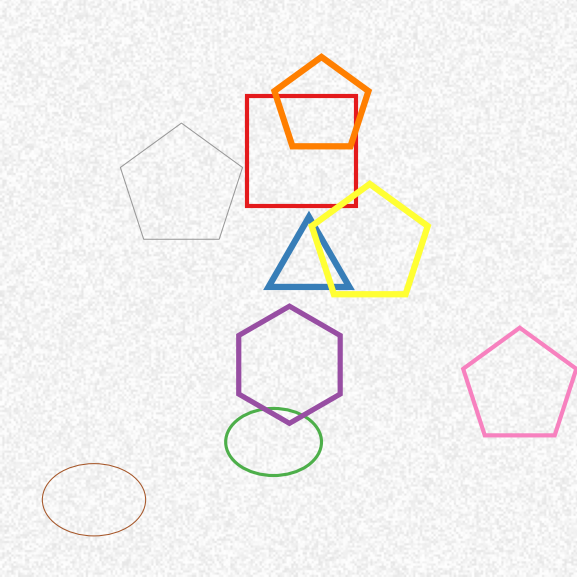[{"shape": "square", "thickness": 2, "radius": 0.47, "center": [0.522, 0.738]}, {"shape": "triangle", "thickness": 3, "radius": 0.4, "center": [0.535, 0.543]}, {"shape": "oval", "thickness": 1.5, "radius": 0.41, "center": [0.474, 0.234]}, {"shape": "hexagon", "thickness": 2.5, "radius": 0.51, "center": [0.501, 0.368]}, {"shape": "pentagon", "thickness": 3, "radius": 0.43, "center": [0.557, 0.815]}, {"shape": "pentagon", "thickness": 3, "radius": 0.53, "center": [0.64, 0.575]}, {"shape": "oval", "thickness": 0.5, "radius": 0.45, "center": [0.163, 0.134]}, {"shape": "pentagon", "thickness": 2, "radius": 0.52, "center": [0.9, 0.329]}, {"shape": "pentagon", "thickness": 0.5, "radius": 0.56, "center": [0.314, 0.675]}]